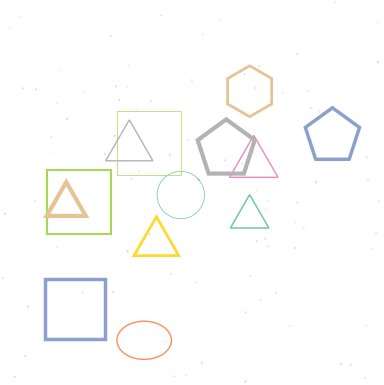[{"shape": "triangle", "thickness": 1, "radius": 0.29, "center": [0.648, 0.437]}, {"shape": "circle", "thickness": 0.5, "radius": 0.31, "center": [0.47, 0.493]}, {"shape": "oval", "thickness": 1, "radius": 0.35, "center": [0.374, 0.116]}, {"shape": "square", "thickness": 2.5, "radius": 0.39, "center": [0.194, 0.199]}, {"shape": "pentagon", "thickness": 2.5, "radius": 0.37, "center": [0.863, 0.646]}, {"shape": "triangle", "thickness": 1, "radius": 0.36, "center": [0.659, 0.576]}, {"shape": "square", "thickness": 1.5, "radius": 0.42, "center": [0.206, 0.475]}, {"shape": "square", "thickness": 0.5, "radius": 0.42, "center": [0.386, 0.629]}, {"shape": "triangle", "thickness": 2, "radius": 0.34, "center": [0.406, 0.37]}, {"shape": "hexagon", "thickness": 2, "radius": 0.33, "center": [0.648, 0.763]}, {"shape": "triangle", "thickness": 3, "radius": 0.29, "center": [0.172, 0.468]}, {"shape": "pentagon", "thickness": 3, "radius": 0.39, "center": [0.588, 0.612]}, {"shape": "triangle", "thickness": 1, "radius": 0.35, "center": [0.336, 0.618]}]